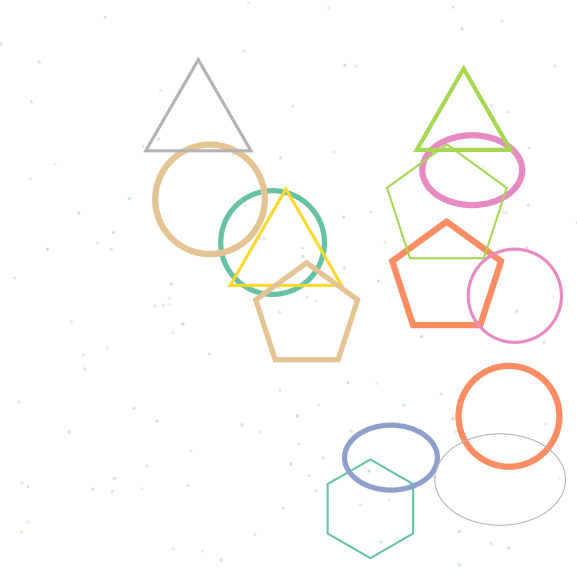[{"shape": "hexagon", "thickness": 1, "radius": 0.43, "center": [0.641, 0.118]}, {"shape": "circle", "thickness": 2.5, "radius": 0.45, "center": [0.472, 0.579]}, {"shape": "circle", "thickness": 3, "radius": 0.44, "center": [0.881, 0.278]}, {"shape": "pentagon", "thickness": 3, "radius": 0.5, "center": [0.773, 0.516]}, {"shape": "oval", "thickness": 2.5, "radius": 0.4, "center": [0.677, 0.207]}, {"shape": "circle", "thickness": 1.5, "radius": 0.4, "center": [0.891, 0.487]}, {"shape": "oval", "thickness": 3, "radius": 0.43, "center": [0.818, 0.704]}, {"shape": "pentagon", "thickness": 1, "radius": 0.54, "center": [0.774, 0.64]}, {"shape": "triangle", "thickness": 2, "radius": 0.47, "center": [0.803, 0.786]}, {"shape": "triangle", "thickness": 1.5, "radius": 0.56, "center": [0.495, 0.561]}, {"shape": "circle", "thickness": 3, "radius": 0.47, "center": [0.364, 0.654]}, {"shape": "pentagon", "thickness": 2.5, "radius": 0.46, "center": [0.531, 0.451]}, {"shape": "oval", "thickness": 0.5, "radius": 0.57, "center": [0.866, 0.169]}, {"shape": "triangle", "thickness": 1.5, "radius": 0.53, "center": [0.343, 0.791]}]